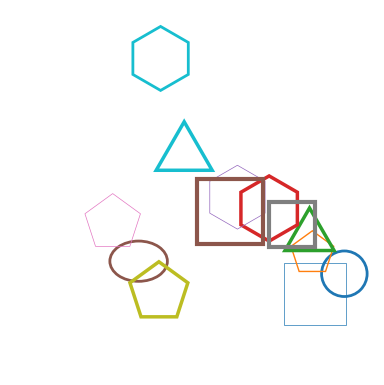[{"shape": "circle", "thickness": 2, "radius": 0.3, "center": [0.894, 0.289]}, {"shape": "square", "thickness": 0.5, "radius": 0.4, "center": [0.819, 0.237]}, {"shape": "pentagon", "thickness": 1, "radius": 0.29, "center": [0.811, 0.342]}, {"shape": "triangle", "thickness": 2.5, "radius": 0.37, "center": [0.804, 0.386]}, {"shape": "hexagon", "thickness": 2.5, "radius": 0.42, "center": [0.699, 0.458]}, {"shape": "hexagon", "thickness": 0.5, "radius": 0.41, "center": [0.617, 0.488]}, {"shape": "oval", "thickness": 2, "radius": 0.37, "center": [0.36, 0.322]}, {"shape": "square", "thickness": 3, "radius": 0.42, "center": [0.598, 0.451]}, {"shape": "pentagon", "thickness": 0.5, "radius": 0.38, "center": [0.293, 0.421]}, {"shape": "square", "thickness": 3, "radius": 0.3, "center": [0.759, 0.417]}, {"shape": "pentagon", "thickness": 2.5, "radius": 0.4, "center": [0.413, 0.241]}, {"shape": "triangle", "thickness": 2.5, "radius": 0.42, "center": [0.478, 0.6]}, {"shape": "hexagon", "thickness": 2, "radius": 0.42, "center": [0.417, 0.848]}]